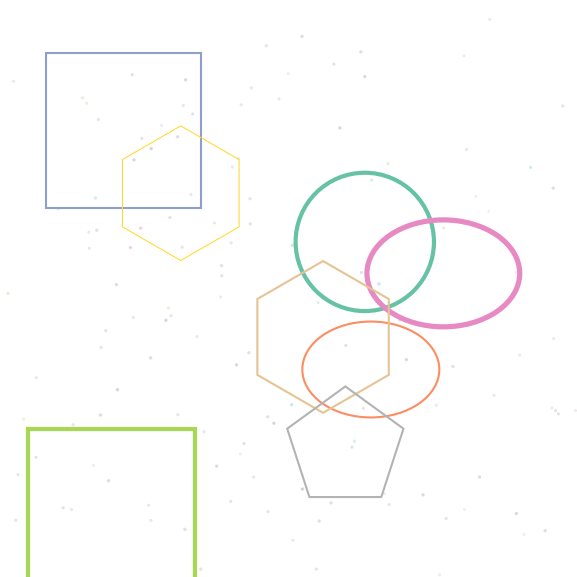[{"shape": "circle", "thickness": 2, "radius": 0.6, "center": [0.632, 0.58]}, {"shape": "oval", "thickness": 1, "radius": 0.59, "center": [0.642, 0.359]}, {"shape": "square", "thickness": 1, "radius": 0.67, "center": [0.214, 0.773]}, {"shape": "oval", "thickness": 2.5, "radius": 0.66, "center": [0.768, 0.526]}, {"shape": "square", "thickness": 2, "radius": 0.73, "center": [0.193, 0.112]}, {"shape": "hexagon", "thickness": 0.5, "radius": 0.58, "center": [0.313, 0.665]}, {"shape": "hexagon", "thickness": 1, "radius": 0.66, "center": [0.559, 0.416]}, {"shape": "pentagon", "thickness": 1, "radius": 0.53, "center": [0.598, 0.224]}]